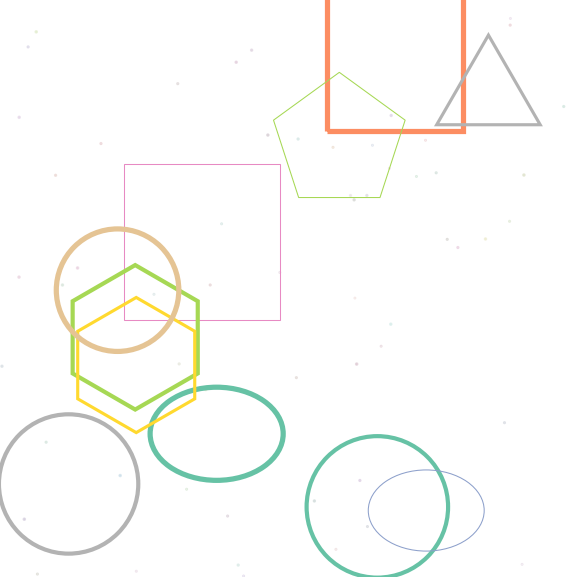[{"shape": "oval", "thickness": 2.5, "radius": 0.58, "center": [0.375, 0.248]}, {"shape": "circle", "thickness": 2, "radius": 0.61, "center": [0.653, 0.121]}, {"shape": "square", "thickness": 2.5, "radius": 0.59, "center": [0.684, 0.89]}, {"shape": "oval", "thickness": 0.5, "radius": 0.5, "center": [0.738, 0.115]}, {"shape": "square", "thickness": 0.5, "radius": 0.68, "center": [0.35, 0.58]}, {"shape": "hexagon", "thickness": 2, "radius": 0.63, "center": [0.234, 0.415]}, {"shape": "pentagon", "thickness": 0.5, "radius": 0.6, "center": [0.588, 0.754]}, {"shape": "hexagon", "thickness": 1.5, "radius": 0.58, "center": [0.236, 0.367]}, {"shape": "circle", "thickness": 2.5, "radius": 0.53, "center": [0.204, 0.497]}, {"shape": "circle", "thickness": 2, "radius": 0.6, "center": [0.119, 0.161]}, {"shape": "triangle", "thickness": 1.5, "radius": 0.52, "center": [0.846, 0.835]}]